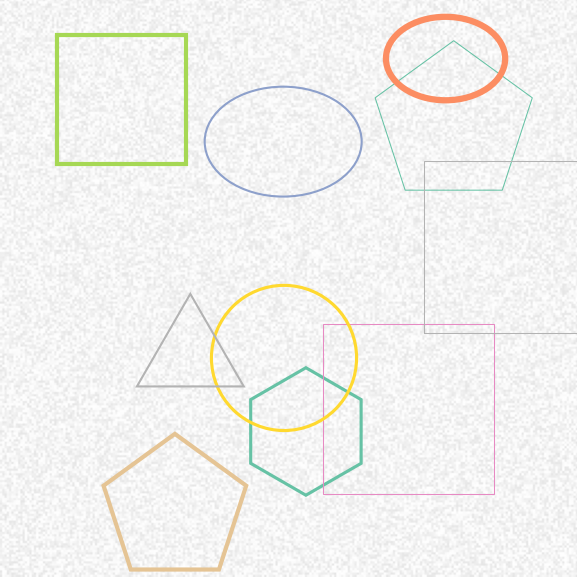[{"shape": "pentagon", "thickness": 0.5, "radius": 0.72, "center": [0.786, 0.786]}, {"shape": "hexagon", "thickness": 1.5, "radius": 0.55, "center": [0.53, 0.252]}, {"shape": "oval", "thickness": 3, "radius": 0.52, "center": [0.772, 0.898]}, {"shape": "oval", "thickness": 1, "radius": 0.68, "center": [0.49, 0.754]}, {"shape": "square", "thickness": 0.5, "radius": 0.74, "center": [0.707, 0.292]}, {"shape": "square", "thickness": 2, "radius": 0.56, "center": [0.211, 0.827]}, {"shape": "circle", "thickness": 1.5, "radius": 0.63, "center": [0.492, 0.379]}, {"shape": "pentagon", "thickness": 2, "radius": 0.65, "center": [0.303, 0.118]}, {"shape": "triangle", "thickness": 1, "radius": 0.53, "center": [0.33, 0.383]}, {"shape": "square", "thickness": 0.5, "radius": 0.74, "center": [0.882, 0.571]}]